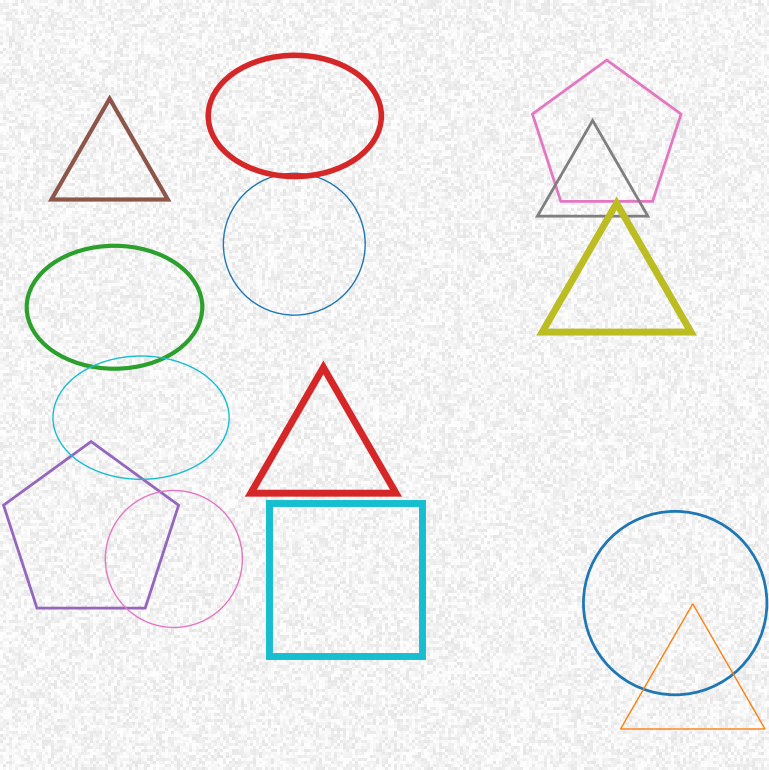[{"shape": "circle", "thickness": 1, "radius": 0.6, "center": [0.877, 0.217]}, {"shape": "circle", "thickness": 0.5, "radius": 0.46, "center": [0.382, 0.683]}, {"shape": "triangle", "thickness": 0.5, "radius": 0.54, "center": [0.9, 0.107]}, {"shape": "oval", "thickness": 1.5, "radius": 0.57, "center": [0.149, 0.601]}, {"shape": "triangle", "thickness": 2.5, "radius": 0.54, "center": [0.42, 0.414]}, {"shape": "oval", "thickness": 2, "radius": 0.56, "center": [0.383, 0.849]}, {"shape": "pentagon", "thickness": 1, "radius": 0.6, "center": [0.118, 0.307]}, {"shape": "triangle", "thickness": 1.5, "radius": 0.44, "center": [0.142, 0.785]}, {"shape": "circle", "thickness": 0.5, "radius": 0.44, "center": [0.226, 0.274]}, {"shape": "pentagon", "thickness": 1, "radius": 0.51, "center": [0.788, 0.821]}, {"shape": "triangle", "thickness": 1, "radius": 0.41, "center": [0.77, 0.761]}, {"shape": "triangle", "thickness": 2.5, "radius": 0.56, "center": [0.801, 0.624]}, {"shape": "oval", "thickness": 0.5, "radius": 0.57, "center": [0.183, 0.458]}, {"shape": "square", "thickness": 2.5, "radius": 0.5, "center": [0.449, 0.248]}]